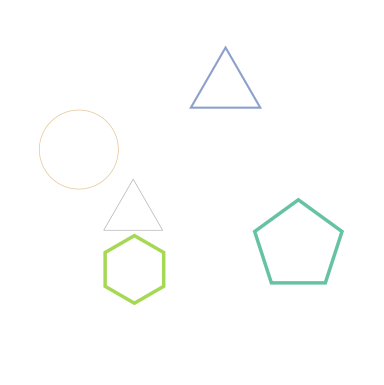[{"shape": "pentagon", "thickness": 2.5, "radius": 0.6, "center": [0.775, 0.362]}, {"shape": "triangle", "thickness": 1.5, "radius": 0.52, "center": [0.586, 0.772]}, {"shape": "hexagon", "thickness": 2.5, "radius": 0.44, "center": [0.349, 0.3]}, {"shape": "circle", "thickness": 0.5, "radius": 0.51, "center": [0.205, 0.612]}, {"shape": "triangle", "thickness": 0.5, "radius": 0.44, "center": [0.346, 0.446]}]